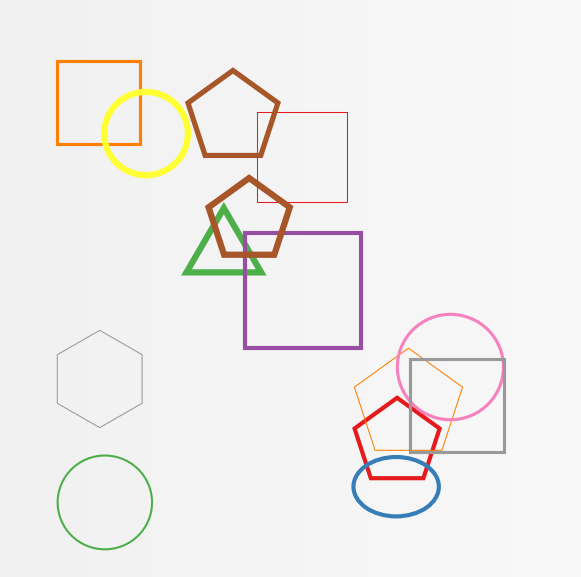[{"shape": "square", "thickness": 0.5, "radius": 0.39, "center": [0.519, 0.727]}, {"shape": "pentagon", "thickness": 2, "radius": 0.38, "center": [0.683, 0.233]}, {"shape": "oval", "thickness": 2, "radius": 0.37, "center": [0.682, 0.156]}, {"shape": "circle", "thickness": 1, "radius": 0.41, "center": [0.18, 0.129]}, {"shape": "triangle", "thickness": 3, "radius": 0.37, "center": [0.385, 0.565]}, {"shape": "square", "thickness": 2, "radius": 0.5, "center": [0.521, 0.496]}, {"shape": "square", "thickness": 1.5, "radius": 0.36, "center": [0.17, 0.821]}, {"shape": "pentagon", "thickness": 0.5, "radius": 0.49, "center": [0.703, 0.299]}, {"shape": "circle", "thickness": 3, "radius": 0.36, "center": [0.251, 0.768]}, {"shape": "pentagon", "thickness": 2.5, "radius": 0.41, "center": [0.401, 0.796]}, {"shape": "pentagon", "thickness": 3, "radius": 0.37, "center": [0.429, 0.617]}, {"shape": "circle", "thickness": 1.5, "radius": 0.46, "center": [0.775, 0.364]}, {"shape": "square", "thickness": 1.5, "radius": 0.4, "center": [0.787, 0.297]}, {"shape": "hexagon", "thickness": 0.5, "radius": 0.42, "center": [0.172, 0.343]}]